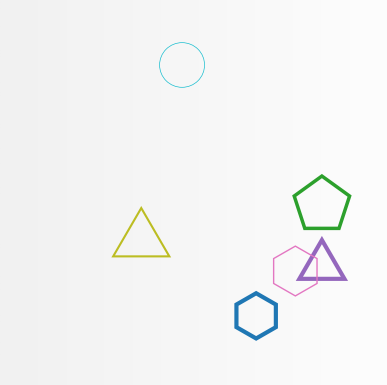[{"shape": "hexagon", "thickness": 3, "radius": 0.29, "center": [0.661, 0.18]}, {"shape": "pentagon", "thickness": 2.5, "radius": 0.38, "center": [0.831, 0.468]}, {"shape": "triangle", "thickness": 3, "radius": 0.34, "center": [0.831, 0.309]}, {"shape": "hexagon", "thickness": 1, "radius": 0.32, "center": [0.762, 0.296]}, {"shape": "triangle", "thickness": 1.5, "radius": 0.42, "center": [0.365, 0.376]}, {"shape": "circle", "thickness": 0.5, "radius": 0.29, "center": [0.47, 0.831]}]